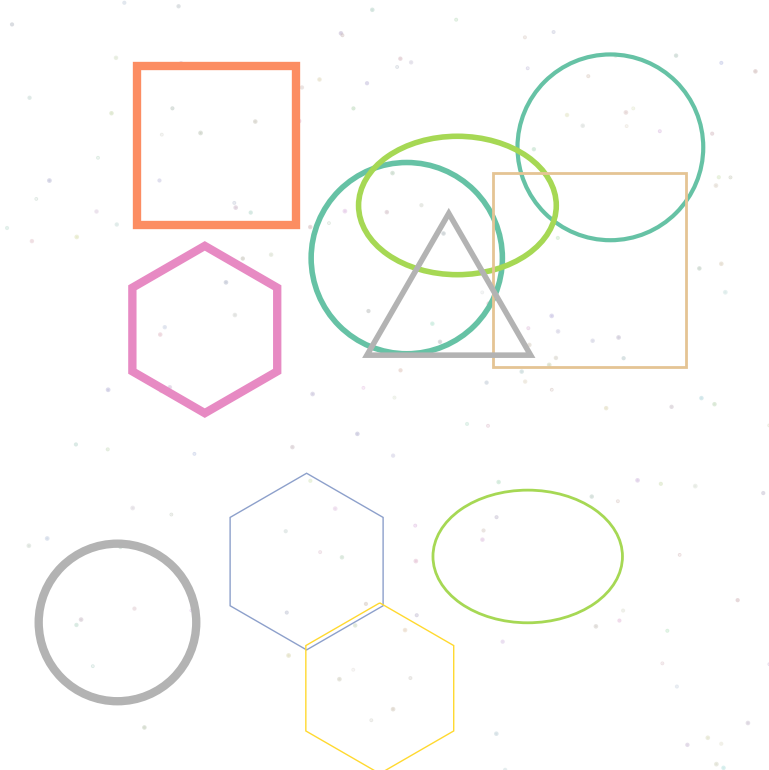[{"shape": "circle", "thickness": 1.5, "radius": 0.6, "center": [0.793, 0.809]}, {"shape": "circle", "thickness": 2, "radius": 0.62, "center": [0.528, 0.665]}, {"shape": "square", "thickness": 3, "radius": 0.52, "center": [0.281, 0.811]}, {"shape": "hexagon", "thickness": 0.5, "radius": 0.57, "center": [0.398, 0.271]}, {"shape": "hexagon", "thickness": 3, "radius": 0.54, "center": [0.266, 0.572]}, {"shape": "oval", "thickness": 2, "radius": 0.64, "center": [0.594, 0.733]}, {"shape": "oval", "thickness": 1, "radius": 0.62, "center": [0.685, 0.277]}, {"shape": "hexagon", "thickness": 0.5, "radius": 0.55, "center": [0.493, 0.106]}, {"shape": "square", "thickness": 1, "radius": 0.63, "center": [0.765, 0.649]}, {"shape": "circle", "thickness": 3, "radius": 0.51, "center": [0.153, 0.192]}, {"shape": "triangle", "thickness": 2, "radius": 0.61, "center": [0.583, 0.6]}]